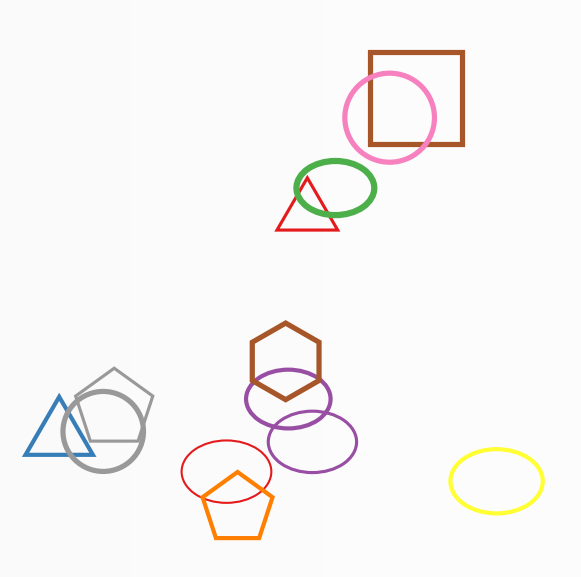[{"shape": "oval", "thickness": 1, "radius": 0.39, "center": [0.39, 0.182]}, {"shape": "triangle", "thickness": 1.5, "radius": 0.3, "center": [0.529, 0.631]}, {"shape": "triangle", "thickness": 2, "radius": 0.33, "center": [0.102, 0.245]}, {"shape": "oval", "thickness": 3, "radius": 0.33, "center": [0.577, 0.674]}, {"shape": "oval", "thickness": 2, "radius": 0.36, "center": [0.496, 0.308]}, {"shape": "oval", "thickness": 1.5, "radius": 0.38, "center": [0.538, 0.234]}, {"shape": "pentagon", "thickness": 2, "radius": 0.32, "center": [0.409, 0.119]}, {"shape": "oval", "thickness": 2, "radius": 0.4, "center": [0.854, 0.166]}, {"shape": "hexagon", "thickness": 2.5, "radius": 0.33, "center": [0.491, 0.373]}, {"shape": "square", "thickness": 2.5, "radius": 0.4, "center": [0.716, 0.829]}, {"shape": "circle", "thickness": 2.5, "radius": 0.39, "center": [0.67, 0.795]}, {"shape": "pentagon", "thickness": 1.5, "radius": 0.35, "center": [0.196, 0.292]}, {"shape": "circle", "thickness": 2.5, "radius": 0.35, "center": [0.178, 0.252]}]